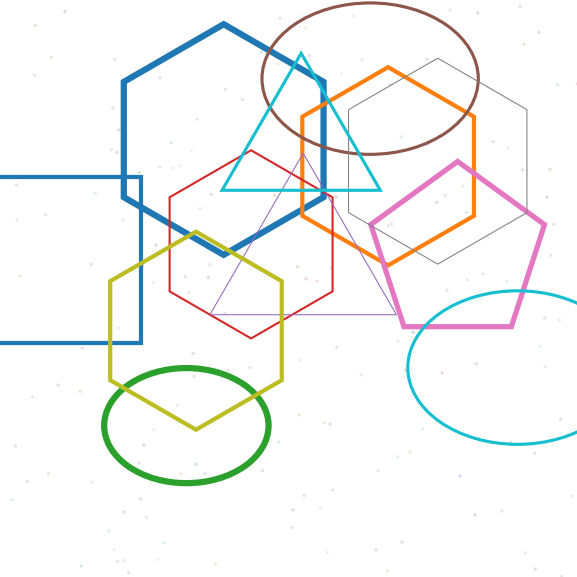[{"shape": "square", "thickness": 2, "radius": 0.72, "center": [0.101, 0.549]}, {"shape": "hexagon", "thickness": 3, "radius": 1.0, "center": [0.387, 0.758]}, {"shape": "hexagon", "thickness": 2, "radius": 0.86, "center": [0.672, 0.711]}, {"shape": "oval", "thickness": 3, "radius": 0.71, "center": [0.323, 0.262]}, {"shape": "hexagon", "thickness": 1, "radius": 0.81, "center": [0.435, 0.576]}, {"shape": "triangle", "thickness": 0.5, "radius": 0.93, "center": [0.525, 0.547]}, {"shape": "oval", "thickness": 1.5, "radius": 0.94, "center": [0.641, 0.863]}, {"shape": "pentagon", "thickness": 2.5, "radius": 0.79, "center": [0.792, 0.561]}, {"shape": "hexagon", "thickness": 0.5, "radius": 0.89, "center": [0.758, 0.72]}, {"shape": "hexagon", "thickness": 2, "radius": 0.86, "center": [0.339, 0.427]}, {"shape": "triangle", "thickness": 1.5, "radius": 0.79, "center": [0.522, 0.749]}, {"shape": "oval", "thickness": 1.5, "radius": 0.95, "center": [0.896, 0.363]}]